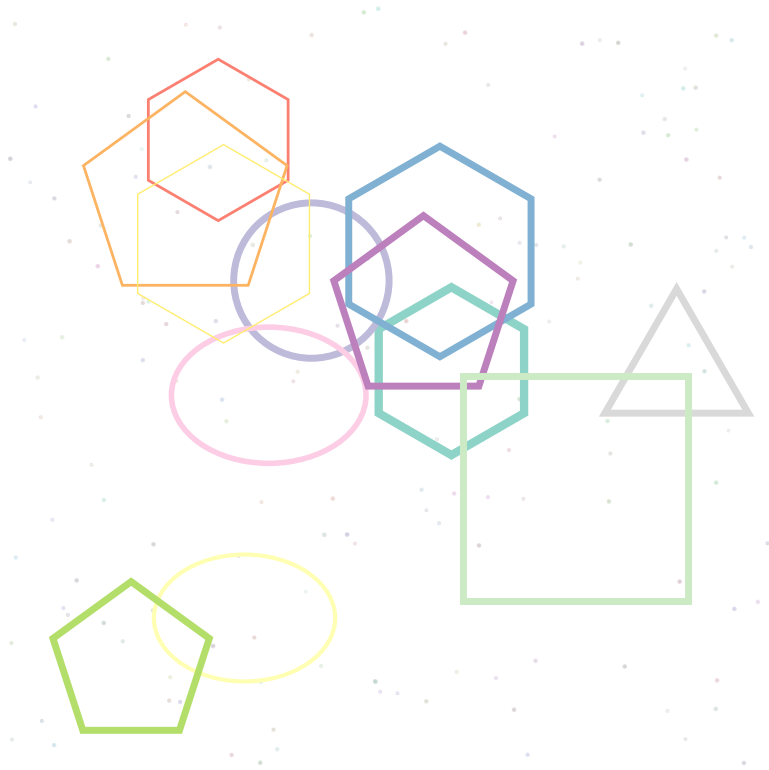[{"shape": "hexagon", "thickness": 3, "radius": 0.55, "center": [0.586, 0.518]}, {"shape": "oval", "thickness": 1.5, "radius": 0.59, "center": [0.318, 0.197]}, {"shape": "circle", "thickness": 2.5, "radius": 0.5, "center": [0.404, 0.636]}, {"shape": "hexagon", "thickness": 1, "radius": 0.52, "center": [0.283, 0.818]}, {"shape": "hexagon", "thickness": 2.5, "radius": 0.68, "center": [0.571, 0.673]}, {"shape": "pentagon", "thickness": 1, "radius": 0.7, "center": [0.241, 0.742]}, {"shape": "pentagon", "thickness": 2.5, "radius": 0.53, "center": [0.17, 0.138]}, {"shape": "oval", "thickness": 2, "radius": 0.63, "center": [0.349, 0.487]}, {"shape": "triangle", "thickness": 2.5, "radius": 0.54, "center": [0.879, 0.517]}, {"shape": "pentagon", "thickness": 2.5, "radius": 0.61, "center": [0.55, 0.598]}, {"shape": "square", "thickness": 2.5, "radius": 0.73, "center": [0.748, 0.366]}, {"shape": "hexagon", "thickness": 0.5, "radius": 0.64, "center": [0.29, 0.683]}]